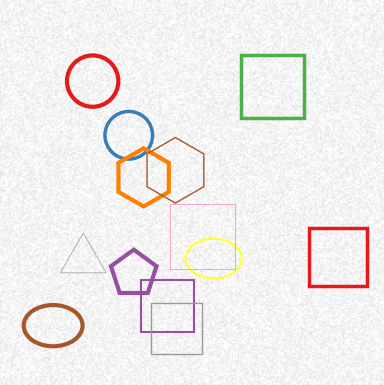[{"shape": "square", "thickness": 2.5, "radius": 0.37, "center": [0.878, 0.332]}, {"shape": "circle", "thickness": 3, "radius": 0.33, "center": [0.241, 0.789]}, {"shape": "circle", "thickness": 2.5, "radius": 0.31, "center": [0.334, 0.649]}, {"shape": "square", "thickness": 2.5, "radius": 0.41, "center": [0.707, 0.775]}, {"shape": "pentagon", "thickness": 3, "radius": 0.31, "center": [0.347, 0.289]}, {"shape": "square", "thickness": 1.5, "radius": 0.34, "center": [0.435, 0.205]}, {"shape": "hexagon", "thickness": 3, "radius": 0.38, "center": [0.373, 0.539]}, {"shape": "oval", "thickness": 1.5, "radius": 0.37, "center": [0.555, 0.329]}, {"shape": "oval", "thickness": 3, "radius": 0.38, "center": [0.138, 0.154]}, {"shape": "hexagon", "thickness": 1, "radius": 0.43, "center": [0.456, 0.558]}, {"shape": "square", "thickness": 0.5, "radius": 0.42, "center": [0.527, 0.386]}, {"shape": "square", "thickness": 1, "radius": 0.33, "center": [0.459, 0.146]}, {"shape": "triangle", "thickness": 0.5, "radius": 0.34, "center": [0.216, 0.326]}]